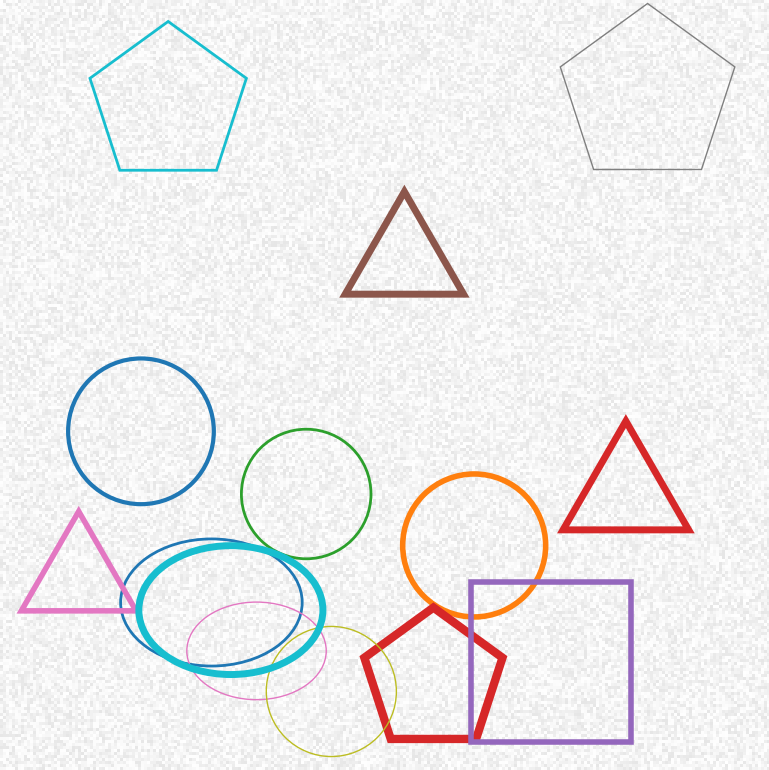[{"shape": "oval", "thickness": 1, "radius": 0.59, "center": [0.275, 0.218]}, {"shape": "circle", "thickness": 1.5, "radius": 0.47, "center": [0.183, 0.44]}, {"shape": "circle", "thickness": 2, "radius": 0.46, "center": [0.616, 0.292]}, {"shape": "circle", "thickness": 1, "radius": 0.42, "center": [0.398, 0.358]}, {"shape": "pentagon", "thickness": 3, "radius": 0.47, "center": [0.563, 0.117]}, {"shape": "triangle", "thickness": 2.5, "radius": 0.47, "center": [0.813, 0.359]}, {"shape": "square", "thickness": 2, "radius": 0.52, "center": [0.716, 0.14]}, {"shape": "triangle", "thickness": 2.5, "radius": 0.44, "center": [0.525, 0.662]}, {"shape": "oval", "thickness": 0.5, "radius": 0.45, "center": [0.333, 0.155]}, {"shape": "triangle", "thickness": 2, "radius": 0.43, "center": [0.102, 0.25]}, {"shape": "pentagon", "thickness": 0.5, "radius": 0.6, "center": [0.841, 0.876]}, {"shape": "circle", "thickness": 0.5, "radius": 0.42, "center": [0.43, 0.102]}, {"shape": "pentagon", "thickness": 1, "radius": 0.53, "center": [0.218, 0.865]}, {"shape": "oval", "thickness": 2.5, "radius": 0.6, "center": [0.3, 0.208]}]